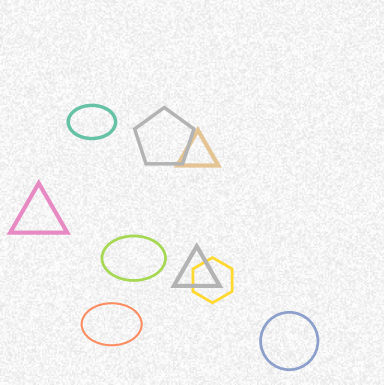[{"shape": "oval", "thickness": 2.5, "radius": 0.31, "center": [0.239, 0.683]}, {"shape": "oval", "thickness": 1.5, "radius": 0.39, "center": [0.29, 0.158]}, {"shape": "circle", "thickness": 2, "radius": 0.37, "center": [0.751, 0.114]}, {"shape": "triangle", "thickness": 3, "radius": 0.43, "center": [0.101, 0.439]}, {"shape": "oval", "thickness": 2, "radius": 0.41, "center": [0.347, 0.329]}, {"shape": "hexagon", "thickness": 2, "radius": 0.29, "center": [0.552, 0.272]}, {"shape": "triangle", "thickness": 3, "radius": 0.31, "center": [0.514, 0.601]}, {"shape": "pentagon", "thickness": 2.5, "radius": 0.4, "center": [0.427, 0.64]}, {"shape": "triangle", "thickness": 3, "radius": 0.34, "center": [0.511, 0.292]}]